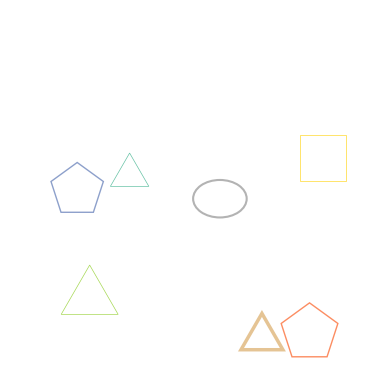[{"shape": "triangle", "thickness": 0.5, "radius": 0.29, "center": [0.337, 0.545]}, {"shape": "pentagon", "thickness": 1, "radius": 0.39, "center": [0.804, 0.136]}, {"shape": "pentagon", "thickness": 1, "radius": 0.36, "center": [0.2, 0.506]}, {"shape": "triangle", "thickness": 0.5, "radius": 0.43, "center": [0.233, 0.226]}, {"shape": "square", "thickness": 0.5, "radius": 0.3, "center": [0.839, 0.589]}, {"shape": "triangle", "thickness": 2.5, "radius": 0.31, "center": [0.68, 0.123]}, {"shape": "oval", "thickness": 1.5, "radius": 0.35, "center": [0.571, 0.484]}]